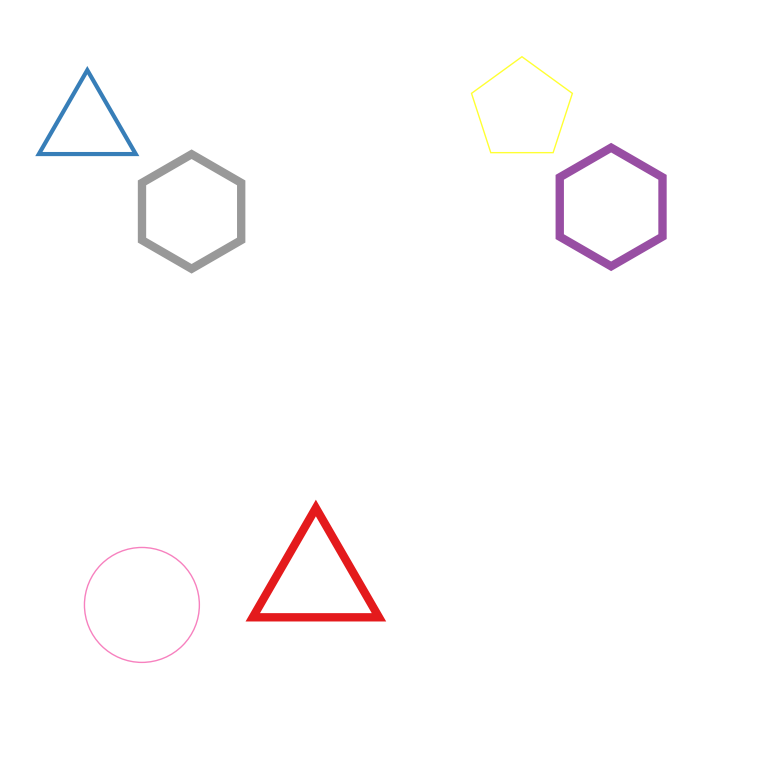[{"shape": "triangle", "thickness": 3, "radius": 0.47, "center": [0.41, 0.246]}, {"shape": "triangle", "thickness": 1.5, "radius": 0.36, "center": [0.113, 0.836]}, {"shape": "hexagon", "thickness": 3, "radius": 0.39, "center": [0.794, 0.731]}, {"shape": "pentagon", "thickness": 0.5, "radius": 0.34, "center": [0.678, 0.857]}, {"shape": "circle", "thickness": 0.5, "radius": 0.37, "center": [0.184, 0.214]}, {"shape": "hexagon", "thickness": 3, "radius": 0.37, "center": [0.249, 0.725]}]